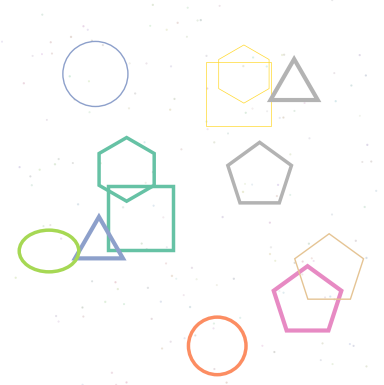[{"shape": "hexagon", "thickness": 2.5, "radius": 0.41, "center": [0.329, 0.56]}, {"shape": "square", "thickness": 2.5, "radius": 0.42, "center": [0.365, 0.434]}, {"shape": "circle", "thickness": 2.5, "radius": 0.37, "center": [0.564, 0.102]}, {"shape": "circle", "thickness": 1, "radius": 0.42, "center": [0.248, 0.808]}, {"shape": "triangle", "thickness": 3, "radius": 0.36, "center": [0.257, 0.365]}, {"shape": "pentagon", "thickness": 3, "radius": 0.46, "center": [0.799, 0.216]}, {"shape": "oval", "thickness": 2.5, "radius": 0.39, "center": [0.127, 0.348]}, {"shape": "hexagon", "thickness": 0.5, "radius": 0.38, "center": [0.633, 0.808]}, {"shape": "square", "thickness": 0.5, "radius": 0.42, "center": [0.62, 0.756]}, {"shape": "pentagon", "thickness": 1, "radius": 0.47, "center": [0.855, 0.299]}, {"shape": "pentagon", "thickness": 2.5, "radius": 0.43, "center": [0.674, 0.543]}, {"shape": "triangle", "thickness": 3, "radius": 0.35, "center": [0.764, 0.776]}]